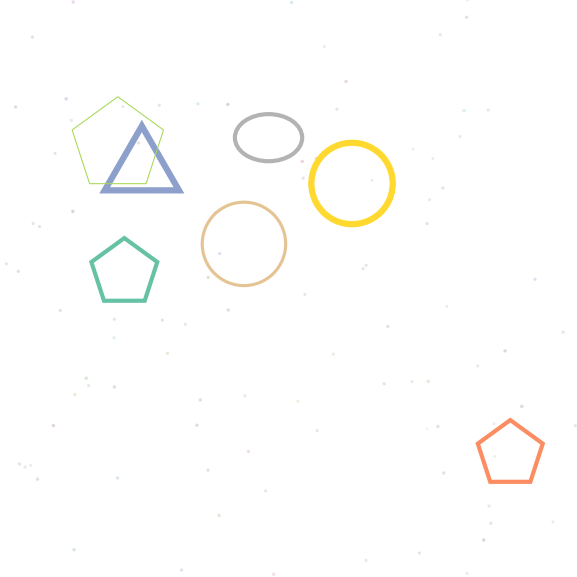[{"shape": "pentagon", "thickness": 2, "radius": 0.3, "center": [0.215, 0.527]}, {"shape": "pentagon", "thickness": 2, "radius": 0.3, "center": [0.884, 0.213]}, {"shape": "triangle", "thickness": 3, "radius": 0.37, "center": [0.246, 0.707]}, {"shape": "pentagon", "thickness": 0.5, "radius": 0.42, "center": [0.204, 0.748]}, {"shape": "circle", "thickness": 3, "radius": 0.35, "center": [0.61, 0.681]}, {"shape": "circle", "thickness": 1.5, "radius": 0.36, "center": [0.422, 0.577]}, {"shape": "oval", "thickness": 2, "radius": 0.29, "center": [0.465, 0.761]}]